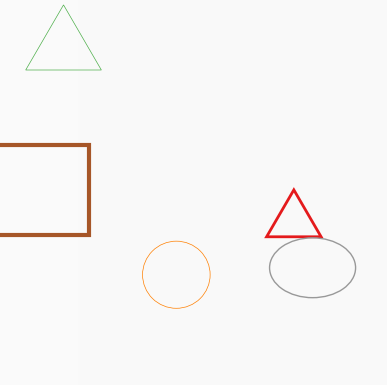[{"shape": "triangle", "thickness": 2, "radius": 0.41, "center": [0.758, 0.426]}, {"shape": "triangle", "thickness": 0.5, "radius": 0.56, "center": [0.164, 0.875]}, {"shape": "circle", "thickness": 0.5, "radius": 0.44, "center": [0.455, 0.286]}, {"shape": "square", "thickness": 3, "radius": 0.58, "center": [0.114, 0.507]}, {"shape": "oval", "thickness": 1, "radius": 0.56, "center": [0.807, 0.305]}]